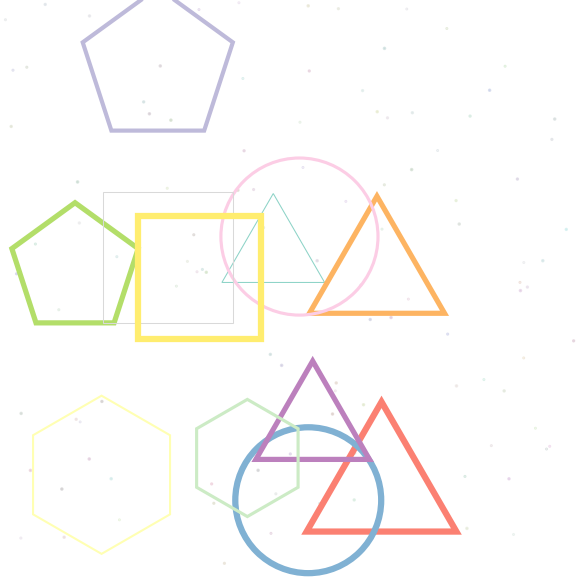[{"shape": "triangle", "thickness": 0.5, "radius": 0.51, "center": [0.473, 0.561]}, {"shape": "hexagon", "thickness": 1, "radius": 0.68, "center": [0.176, 0.177]}, {"shape": "pentagon", "thickness": 2, "radius": 0.68, "center": [0.273, 0.884]}, {"shape": "triangle", "thickness": 3, "radius": 0.75, "center": [0.661, 0.154]}, {"shape": "circle", "thickness": 3, "radius": 0.63, "center": [0.534, 0.133]}, {"shape": "triangle", "thickness": 2.5, "radius": 0.68, "center": [0.653, 0.524]}, {"shape": "pentagon", "thickness": 2.5, "radius": 0.58, "center": [0.13, 0.533]}, {"shape": "circle", "thickness": 1.5, "radius": 0.68, "center": [0.519, 0.59]}, {"shape": "square", "thickness": 0.5, "radius": 0.57, "center": [0.291, 0.554]}, {"shape": "triangle", "thickness": 2.5, "radius": 0.57, "center": [0.541, 0.26]}, {"shape": "hexagon", "thickness": 1.5, "radius": 0.51, "center": [0.428, 0.206]}, {"shape": "square", "thickness": 3, "radius": 0.53, "center": [0.346, 0.518]}]